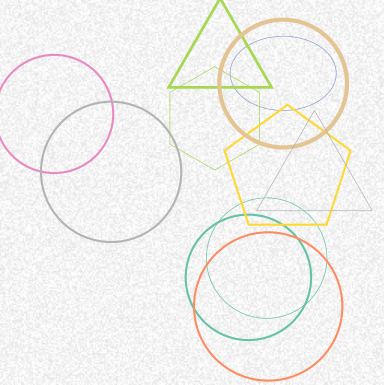[{"shape": "circle", "thickness": 0.5, "radius": 0.78, "center": [0.693, 0.33]}, {"shape": "circle", "thickness": 1.5, "radius": 0.81, "center": [0.645, 0.28]}, {"shape": "circle", "thickness": 1.5, "radius": 0.96, "center": [0.697, 0.204]}, {"shape": "oval", "thickness": 0.5, "radius": 0.69, "center": [0.736, 0.81]}, {"shape": "circle", "thickness": 1.5, "radius": 0.77, "center": [0.141, 0.704]}, {"shape": "triangle", "thickness": 2, "radius": 0.77, "center": [0.572, 0.85]}, {"shape": "hexagon", "thickness": 0.5, "radius": 0.67, "center": [0.558, 0.693]}, {"shape": "pentagon", "thickness": 1.5, "radius": 0.86, "center": [0.747, 0.556]}, {"shape": "circle", "thickness": 3, "radius": 0.83, "center": [0.735, 0.783]}, {"shape": "triangle", "thickness": 0.5, "radius": 0.87, "center": [0.817, 0.54]}, {"shape": "circle", "thickness": 1.5, "radius": 0.91, "center": [0.289, 0.554]}]